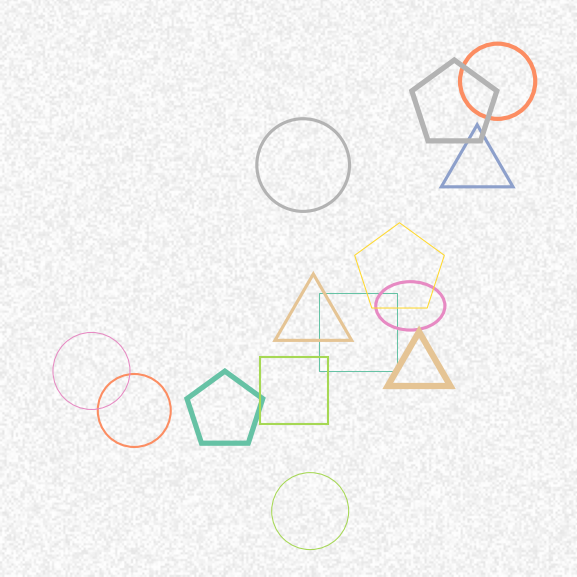[{"shape": "square", "thickness": 0.5, "radius": 0.34, "center": [0.62, 0.425]}, {"shape": "pentagon", "thickness": 2.5, "radius": 0.34, "center": [0.389, 0.287]}, {"shape": "circle", "thickness": 2, "radius": 0.33, "center": [0.862, 0.858]}, {"shape": "circle", "thickness": 1, "radius": 0.32, "center": [0.232, 0.288]}, {"shape": "triangle", "thickness": 1.5, "radius": 0.36, "center": [0.826, 0.711]}, {"shape": "circle", "thickness": 0.5, "radius": 0.33, "center": [0.158, 0.357]}, {"shape": "oval", "thickness": 1.5, "radius": 0.3, "center": [0.711, 0.469]}, {"shape": "square", "thickness": 1, "radius": 0.29, "center": [0.51, 0.323]}, {"shape": "circle", "thickness": 0.5, "radius": 0.33, "center": [0.537, 0.114]}, {"shape": "pentagon", "thickness": 0.5, "radius": 0.41, "center": [0.692, 0.532]}, {"shape": "triangle", "thickness": 1.5, "radius": 0.38, "center": [0.543, 0.448]}, {"shape": "triangle", "thickness": 3, "radius": 0.31, "center": [0.726, 0.362]}, {"shape": "pentagon", "thickness": 2.5, "radius": 0.39, "center": [0.787, 0.818]}, {"shape": "circle", "thickness": 1.5, "radius": 0.4, "center": [0.525, 0.713]}]